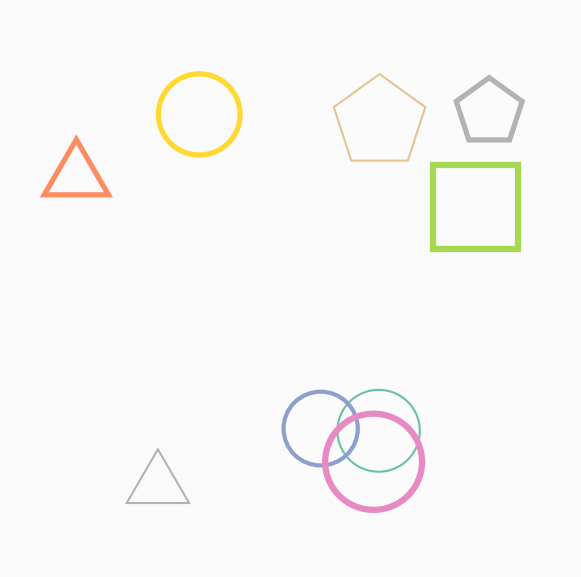[{"shape": "circle", "thickness": 1, "radius": 0.35, "center": [0.651, 0.253]}, {"shape": "triangle", "thickness": 2.5, "radius": 0.32, "center": [0.131, 0.694]}, {"shape": "circle", "thickness": 2, "radius": 0.32, "center": [0.552, 0.257]}, {"shape": "circle", "thickness": 3, "radius": 0.42, "center": [0.643, 0.2]}, {"shape": "square", "thickness": 3, "radius": 0.37, "center": [0.818, 0.641]}, {"shape": "circle", "thickness": 2.5, "radius": 0.35, "center": [0.343, 0.801]}, {"shape": "pentagon", "thickness": 1, "radius": 0.41, "center": [0.653, 0.788]}, {"shape": "pentagon", "thickness": 2.5, "radius": 0.3, "center": [0.842, 0.805]}, {"shape": "triangle", "thickness": 1, "radius": 0.31, "center": [0.272, 0.159]}]